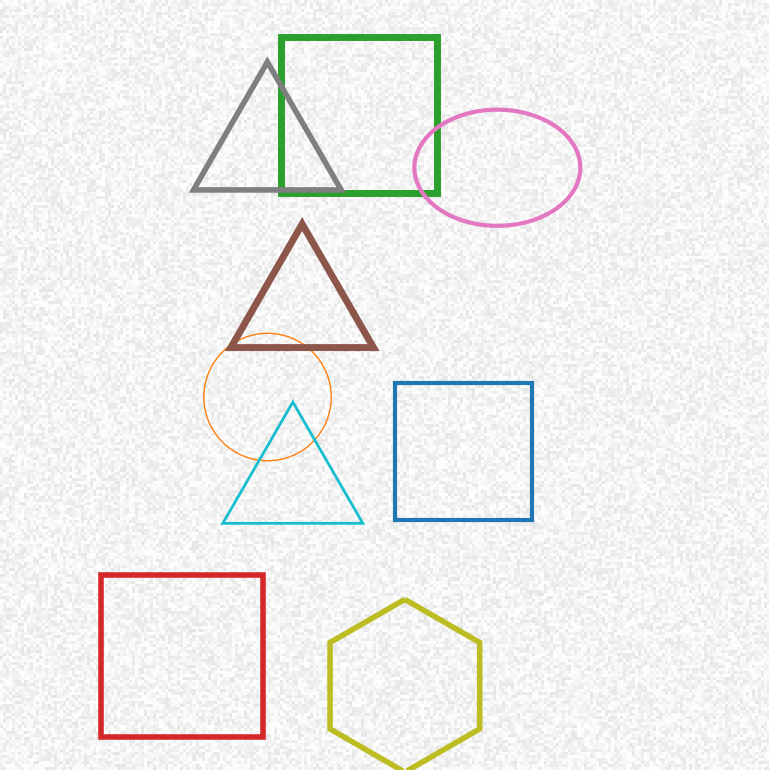[{"shape": "square", "thickness": 1.5, "radius": 0.44, "center": [0.602, 0.413]}, {"shape": "circle", "thickness": 0.5, "radius": 0.41, "center": [0.347, 0.484]}, {"shape": "square", "thickness": 2.5, "radius": 0.51, "center": [0.466, 0.85]}, {"shape": "square", "thickness": 2, "radius": 0.52, "center": [0.236, 0.148]}, {"shape": "triangle", "thickness": 2.5, "radius": 0.53, "center": [0.392, 0.602]}, {"shape": "oval", "thickness": 1.5, "radius": 0.54, "center": [0.646, 0.782]}, {"shape": "triangle", "thickness": 2, "radius": 0.55, "center": [0.347, 0.809]}, {"shape": "hexagon", "thickness": 2, "radius": 0.56, "center": [0.526, 0.109]}, {"shape": "triangle", "thickness": 1, "radius": 0.52, "center": [0.38, 0.373]}]